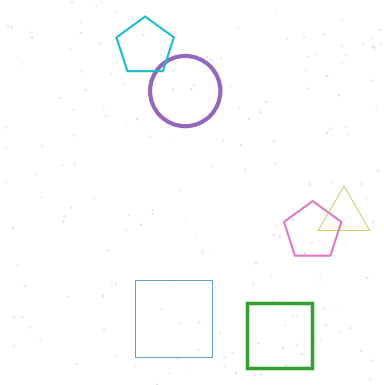[{"shape": "square", "thickness": 0.5, "radius": 0.5, "center": [0.451, 0.173]}, {"shape": "square", "thickness": 2.5, "radius": 0.42, "center": [0.726, 0.129]}, {"shape": "circle", "thickness": 3, "radius": 0.46, "center": [0.481, 0.763]}, {"shape": "pentagon", "thickness": 1.5, "radius": 0.39, "center": [0.812, 0.399]}, {"shape": "triangle", "thickness": 0.5, "radius": 0.39, "center": [0.893, 0.44]}, {"shape": "pentagon", "thickness": 1.5, "radius": 0.39, "center": [0.377, 0.879]}]